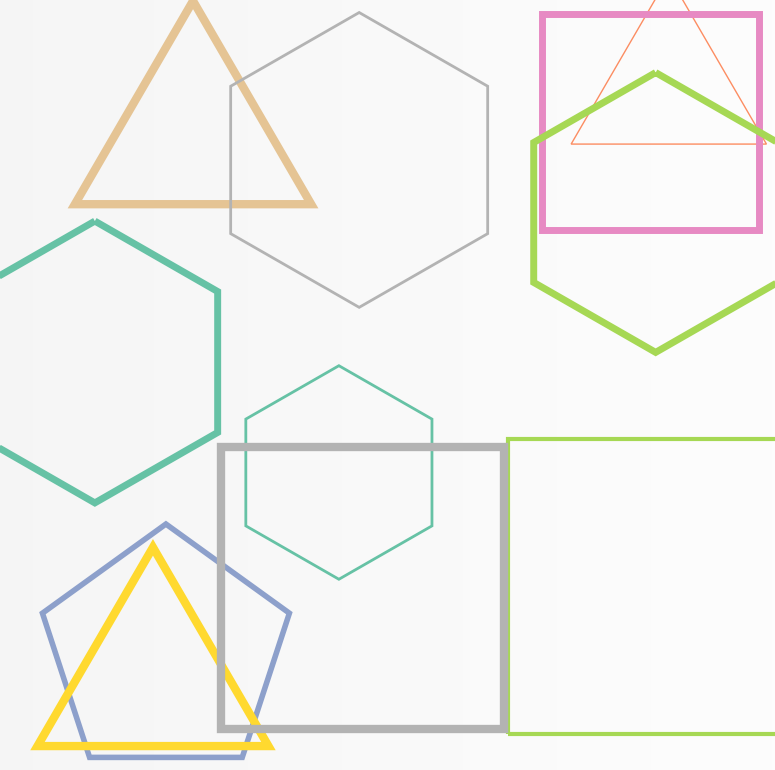[{"shape": "hexagon", "thickness": 2.5, "radius": 0.91, "center": [0.122, 0.53]}, {"shape": "hexagon", "thickness": 1, "radius": 0.69, "center": [0.437, 0.386]}, {"shape": "triangle", "thickness": 0.5, "radius": 0.73, "center": [0.863, 0.886]}, {"shape": "pentagon", "thickness": 2, "radius": 0.84, "center": [0.214, 0.152]}, {"shape": "square", "thickness": 2.5, "radius": 0.7, "center": [0.839, 0.841]}, {"shape": "square", "thickness": 1.5, "radius": 0.96, "center": [0.848, 0.238]}, {"shape": "hexagon", "thickness": 2.5, "radius": 0.91, "center": [0.846, 0.724]}, {"shape": "triangle", "thickness": 3, "radius": 0.86, "center": [0.197, 0.117]}, {"shape": "triangle", "thickness": 3, "radius": 0.88, "center": [0.249, 0.823]}, {"shape": "square", "thickness": 3, "radius": 0.91, "center": [0.467, 0.236]}, {"shape": "hexagon", "thickness": 1, "radius": 0.96, "center": [0.463, 0.792]}]